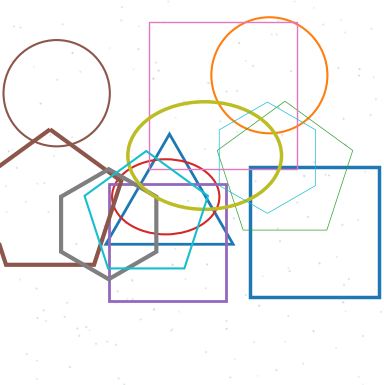[{"shape": "triangle", "thickness": 2, "radius": 0.95, "center": [0.44, 0.461]}, {"shape": "square", "thickness": 2.5, "radius": 0.84, "center": [0.817, 0.397]}, {"shape": "circle", "thickness": 1.5, "radius": 0.75, "center": [0.7, 0.804]}, {"shape": "pentagon", "thickness": 0.5, "radius": 0.93, "center": [0.74, 0.552]}, {"shape": "oval", "thickness": 1.5, "radius": 0.7, "center": [0.43, 0.489]}, {"shape": "square", "thickness": 2, "radius": 0.76, "center": [0.436, 0.371]}, {"shape": "pentagon", "thickness": 3, "radius": 0.97, "center": [0.13, 0.47]}, {"shape": "circle", "thickness": 1.5, "radius": 0.69, "center": [0.147, 0.758]}, {"shape": "square", "thickness": 1, "radius": 0.96, "center": [0.579, 0.752]}, {"shape": "hexagon", "thickness": 3, "radius": 0.71, "center": [0.282, 0.418]}, {"shape": "oval", "thickness": 2.5, "radius": 1.0, "center": [0.532, 0.596]}, {"shape": "hexagon", "thickness": 0.5, "radius": 0.72, "center": [0.695, 0.59]}, {"shape": "pentagon", "thickness": 1.5, "radius": 0.84, "center": [0.38, 0.439]}]